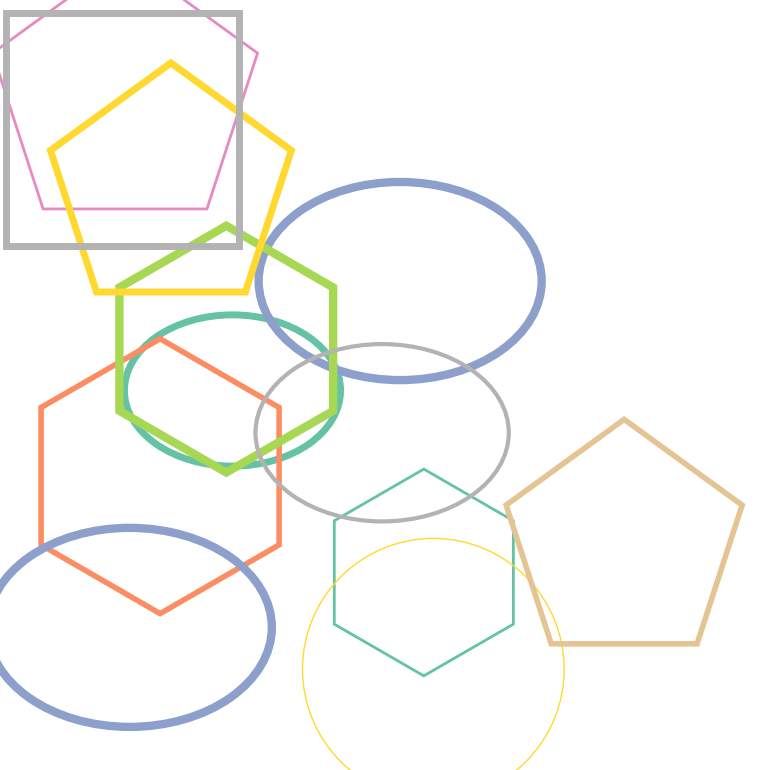[{"shape": "oval", "thickness": 2.5, "radius": 0.7, "center": [0.302, 0.493]}, {"shape": "hexagon", "thickness": 1, "radius": 0.67, "center": [0.55, 0.257]}, {"shape": "hexagon", "thickness": 2, "radius": 0.89, "center": [0.208, 0.382]}, {"shape": "oval", "thickness": 3, "radius": 0.92, "center": [0.168, 0.185]}, {"shape": "oval", "thickness": 3, "radius": 0.92, "center": [0.52, 0.635]}, {"shape": "pentagon", "thickness": 1, "radius": 0.9, "center": [0.162, 0.875]}, {"shape": "hexagon", "thickness": 3, "radius": 0.8, "center": [0.294, 0.547]}, {"shape": "pentagon", "thickness": 2.5, "radius": 0.82, "center": [0.222, 0.754]}, {"shape": "circle", "thickness": 0.5, "radius": 0.85, "center": [0.563, 0.131]}, {"shape": "pentagon", "thickness": 2, "radius": 0.81, "center": [0.811, 0.294]}, {"shape": "oval", "thickness": 1.5, "radius": 0.82, "center": [0.496, 0.438]}, {"shape": "square", "thickness": 2.5, "radius": 0.76, "center": [0.159, 0.832]}]